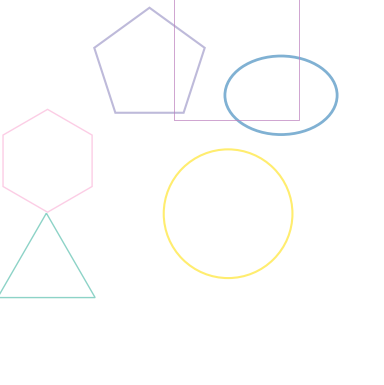[{"shape": "triangle", "thickness": 1, "radius": 0.73, "center": [0.12, 0.3]}, {"shape": "pentagon", "thickness": 1.5, "radius": 0.75, "center": [0.388, 0.829]}, {"shape": "oval", "thickness": 2, "radius": 0.73, "center": [0.73, 0.752]}, {"shape": "hexagon", "thickness": 1, "radius": 0.67, "center": [0.124, 0.582]}, {"shape": "square", "thickness": 0.5, "radius": 0.82, "center": [0.614, 0.851]}, {"shape": "circle", "thickness": 1.5, "radius": 0.84, "center": [0.592, 0.445]}]